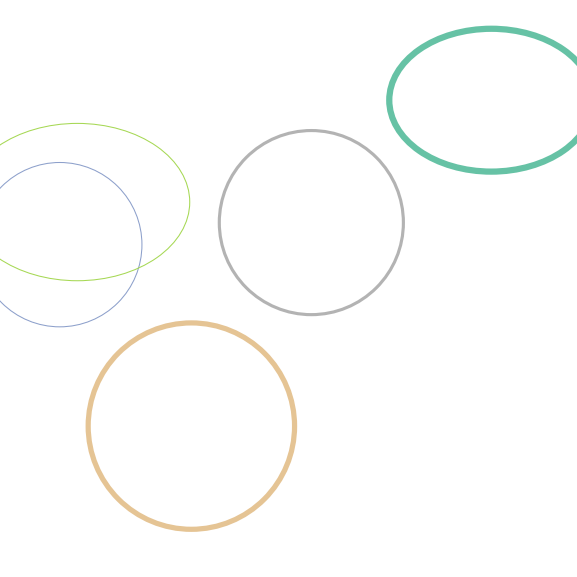[{"shape": "oval", "thickness": 3, "radius": 0.88, "center": [0.851, 0.826]}, {"shape": "circle", "thickness": 0.5, "radius": 0.71, "center": [0.103, 0.575]}, {"shape": "oval", "thickness": 0.5, "radius": 0.97, "center": [0.134, 0.649]}, {"shape": "circle", "thickness": 2.5, "radius": 0.89, "center": [0.331, 0.261]}, {"shape": "circle", "thickness": 1.5, "radius": 0.8, "center": [0.539, 0.614]}]